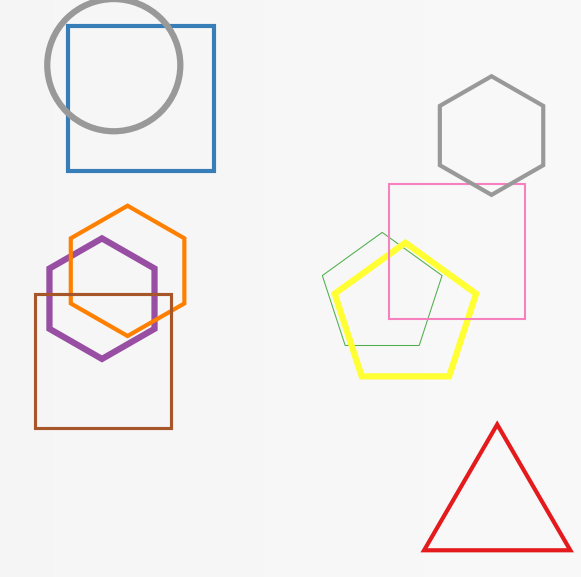[{"shape": "triangle", "thickness": 2, "radius": 0.73, "center": [0.855, 0.119]}, {"shape": "square", "thickness": 2, "radius": 0.63, "center": [0.242, 0.828]}, {"shape": "pentagon", "thickness": 0.5, "radius": 0.54, "center": [0.658, 0.488]}, {"shape": "hexagon", "thickness": 3, "radius": 0.52, "center": [0.175, 0.482]}, {"shape": "hexagon", "thickness": 2, "radius": 0.56, "center": [0.219, 0.53]}, {"shape": "pentagon", "thickness": 3, "radius": 0.64, "center": [0.697, 0.451]}, {"shape": "square", "thickness": 1.5, "radius": 0.58, "center": [0.177, 0.375]}, {"shape": "square", "thickness": 1, "radius": 0.58, "center": [0.786, 0.564]}, {"shape": "circle", "thickness": 3, "radius": 0.57, "center": [0.196, 0.886]}, {"shape": "hexagon", "thickness": 2, "radius": 0.51, "center": [0.846, 0.764]}]